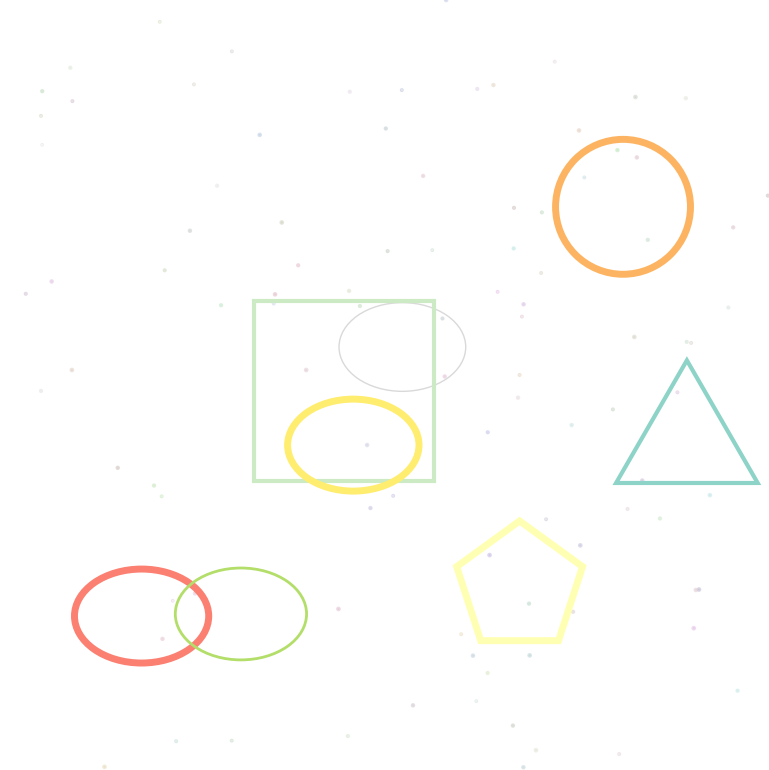[{"shape": "triangle", "thickness": 1.5, "radius": 0.53, "center": [0.892, 0.426]}, {"shape": "pentagon", "thickness": 2.5, "radius": 0.43, "center": [0.675, 0.238]}, {"shape": "oval", "thickness": 2.5, "radius": 0.44, "center": [0.184, 0.2]}, {"shape": "circle", "thickness": 2.5, "radius": 0.44, "center": [0.809, 0.731]}, {"shape": "oval", "thickness": 1, "radius": 0.43, "center": [0.313, 0.203]}, {"shape": "oval", "thickness": 0.5, "radius": 0.41, "center": [0.523, 0.549]}, {"shape": "square", "thickness": 1.5, "radius": 0.58, "center": [0.447, 0.492]}, {"shape": "oval", "thickness": 2.5, "radius": 0.43, "center": [0.459, 0.422]}]